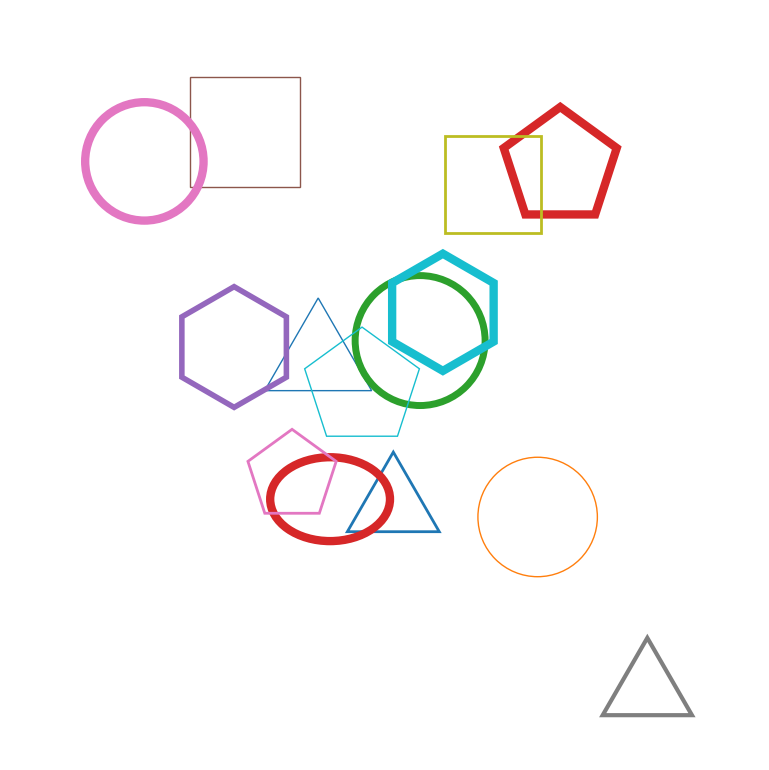[{"shape": "triangle", "thickness": 0.5, "radius": 0.4, "center": [0.413, 0.533]}, {"shape": "triangle", "thickness": 1, "radius": 0.34, "center": [0.511, 0.344]}, {"shape": "circle", "thickness": 0.5, "radius": 0.39, "center": [0.698, 0.329]}, {"shape": "circle", "thickness": 2.5, "radius": 0.42, "center": [0.546, 0.558]}, {"shape": "oval", "thickness": 3, "radius": 0.39, "center": [0.429, 0.352]}, {"shape": "pentagon", "thickness": 3, "radius": 0.39, "center": [0.728, 0.784]}, {"shape": "hexagon", "thickness": 2, "radius": 0.39, "center": [0.304, 0.549]}, {"shape": "square", "thickness": 0.5, "radius": 0.36, "center": [0.318, 0.829]}, {"shape": "circle", "thickness": 3, "radius": 0.38, "center": [0.187, 0.79]}, {"shape": "pentagon", "thickness": 1, "radius": 0.3, "center": [0.379, 0.382]}, {"shape": "triangle", "thickness": 1.5, "radius": 0.33, "center": [0.841, 0.105]}, {"shape": "square", "thickness": 1, "radius": 0.31, "center": [0.64, 0.76]}, {"shape": "hexagon", "thickness": 3, "radius": 0.38, "center": [0.575, 0.594]}, {"shape": "pentagon", "thickness": 0.5, "radius": 0.39, "center": [0.47, 0.497]}]